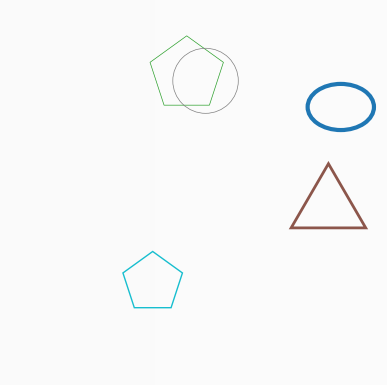[{"shape": "oval", "thickness": 3, "radius": 0.43, "center": [0.879, 0.722]}, {"shape": "pentagon", "thickness": 0.5, "radius": 0.5, "center": [0.482, 0.807]}, {"shape": "triangle", "thickness": 2, "radius": 0.56, "center": [0.848, 0.464]}, {"shape": "circle", "thickness": 0.5, "radius": 0.42, "center": [0.53, 0.79]}, {"shape": "pentagon", "thickness": 1, "radius": 0.4, "center": [0.394, 0.266]}]